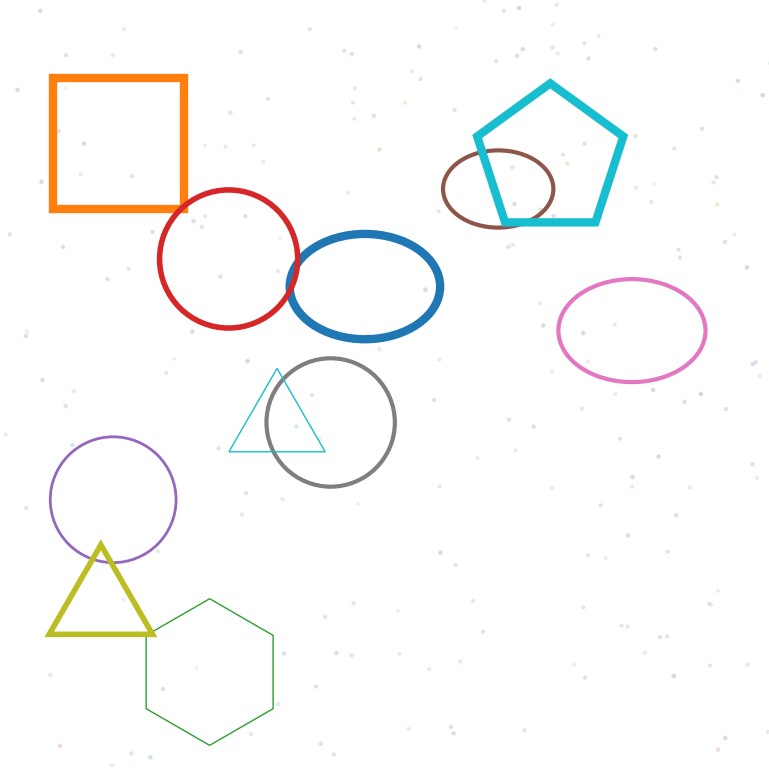[{"shape": "oval", "thickness": 3, "radius": 0.49, "center": [0.474, 0.628]}, {"shape": "square", "thickness": 3, "radius": 0.43, "center": [0.153, 0.813]}, {"shape": "hexagon", "thickness": 0.5, "radius": 0.48, "center": [0.272, 0.127]}, {"shape": "circle", "thickness": 2, "radius": 0.45, "center": [0.297, 0.664]}, {"shape": "circle", "thickness": 1, "radius": 0.41, "center": [0.147, 0.351]}, {"shape": "oval", "thickness": 1.5, "radius": 0.36, "center": [0.647, 0.755]}, {"shape": "oval", "thickness": 1.5, "radius": 0.48, "center": [0.821, 0.571]}, {"shape": "circle", "thickness": 1.5, "radius": 0.42, "center": [0.429, 0.451]}, {"shape": "triangle", "thickness": 2, "radius": 0.39, "center": [0.131, 0.215]}, {"shape": "pentagon", "thickness": 3, "radius": 0.5, "center": [0.715, 0.792]}, {"shape": "triangle", "thickness": 0.5, "radius": 0.36, "center": [0.36, 0.449]}]